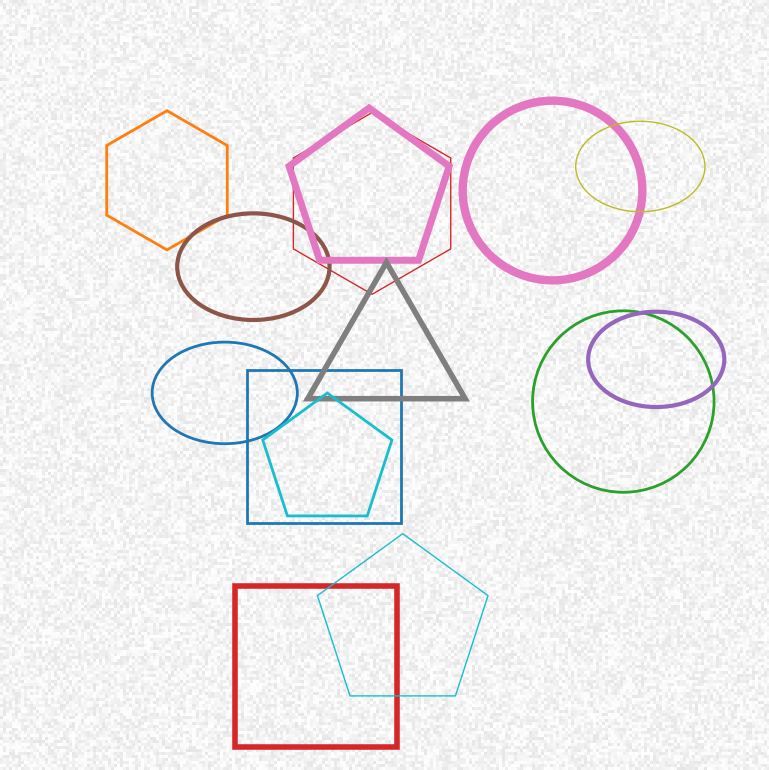[{"shape": "square", "thickness": 1, "radius": 0.5, "center": [0.421, 0.42]}, {"shape": "oval", "thickness": 1, "radius": 0.47, "center": [0.292, 0.49]}, {"shape": "hexagon", "thickness": 1, "radius": 0.45, "center": [0.217, 0.766]}, {"shape": "circle", "thickness": 1, "radius": 0.59, "center": [0.81, 0.479]}, {"shape": "square", "thickness": 2, "radius": 0.53, "center": [0.41, 0.134]}, {"shape": "hexagon", "thickness": 0.5, "radius": 0.59, "center": [0.483, 0.736]}, {"shape": "oval", "thickness": 1.5, "radius": 0.44, "center": [0.852, 0.533]}, {"shape": "oval", "thickness": 1.5, "radius": 0.49, "center": [0.329, 0.654]}, {"shape": "pentagon", "thickness": 2.5, "radius": 0.55, "center": [0.479, 0.75]}, {"shape": "circle", "thickness": 3, "radius": 0.58, "center": [0.718, 0.753]}, {"shape": "triangle", "thickness": 2, "radius": 0.59, "center": [0.502, 0.541]}, {"shape": "oval", "thickness": 0.5, "radius": 0.42, "center": [0.832, 0.784]}, {"shape": "pentagon", "thickness": 0.5, "radius": 0.58, "center": [0.523, 0.19]}, {"shape": "pentagon", "thickness": 1, "radius": 0.44, "center": [0.425, 0.401]}]